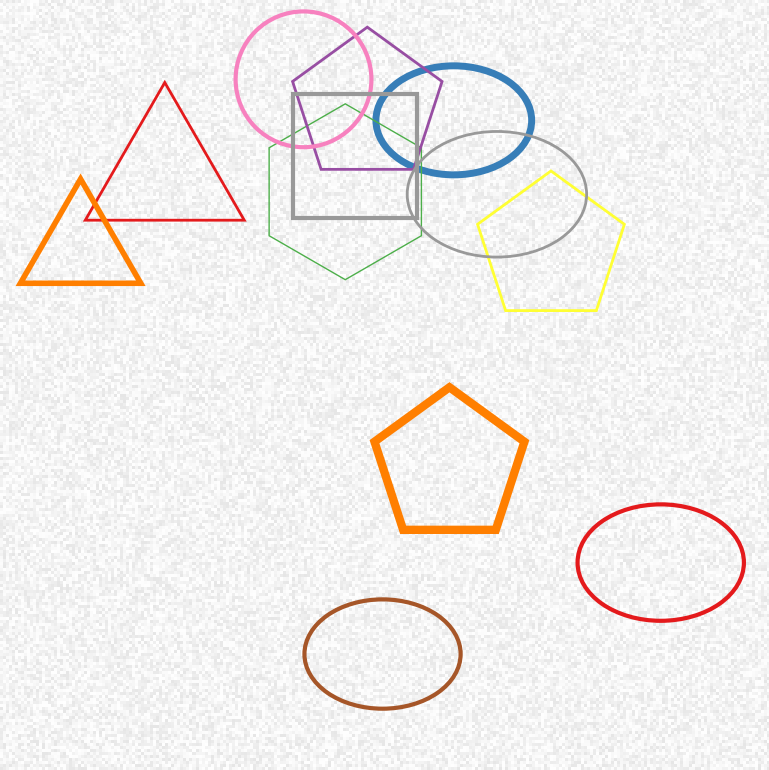[{"shape": "oval", "thickness": 1.5, "radius": 0.54, "center": [0.858, 0.269]}, {"shape": "triangle", "thickness": 1, "radius": 0.6, "center": [0.214, 0.774]}, {"shape": "oval", "thickness": 2.5, "radius": 0.51, "center": [0.589, 0.844]}, {"shape": "hexagon", "thickness": 0.5, "radius": 0.57, "center": [0.448, 0.751]}, {"shape": "pentagon", "thickness": 1, "radius": 0.51, "center": [0.477, 0.863]}, {"shape": "pentagon", "thickness": 3, "radius": 0.51, "center": [0.584, 0.395]}, {"shape": "triangle", "thickness": 2, "radius": 0.45, "center": [0.105, 0.677]}, {"shape": "pentagon", "thickness": 1, "radius": 0.5, "center": [0.716, 0.678]}, {"shape": "oval", "thickness": 1.5, "radius": 0.51, "center": [0.497, 0.151]}, {"shape": "circle", "thickness": 1.5, "radius": 0.44, "center": [0.394, 0.897]}, {"shape": "oval", "thickness": 1, "radius": 0.58, "center": [0.645, 0.748]}, {"shape": "square", "thickness": 1.5, "radius": 0.4, "center": [0.461, 0.797]}]